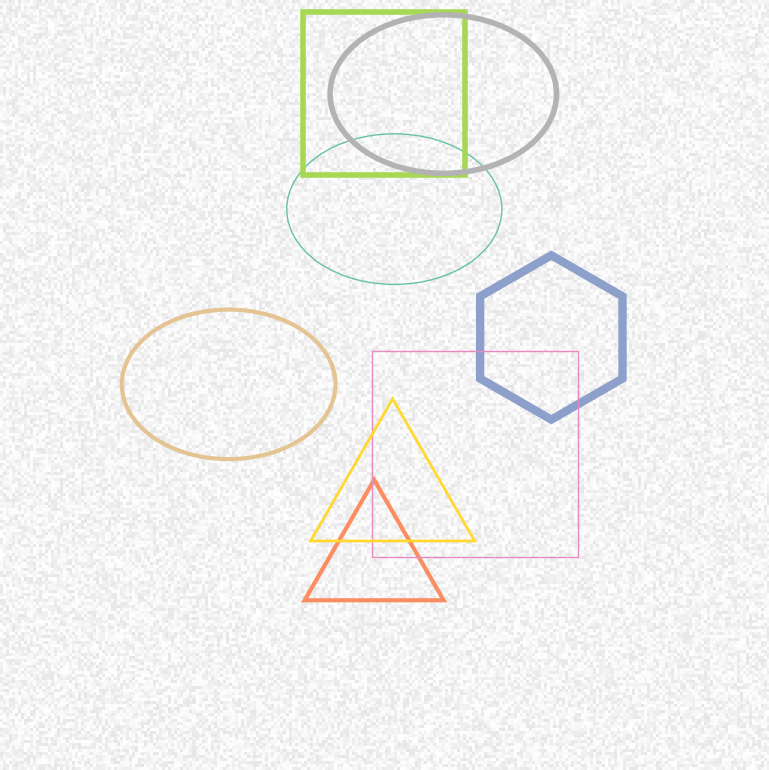[{"shape": "oval", "thickness": 0.5, "radius": 0.7, "center": [0.512, 0.728]}, {"shape": "triangle", "thickness": 1.5, "radius": 0.52, "center": [0.486, 0.273]}, {"shape": "hexagon", "thickness": 3, "radius": 0.53, "center": [0.716, 0.562]}, {"shape": "square", "thickness": 0.5, "radius": 0.67, "center": [0.617, 0.41]}, {"shape": "square", "thickness": 2, "radius": 0.53, "center": [0.499, 0.879]}, {"shape": "triangle", "thickness": 1, "radius": 0.62, "center": [0.51, 0.359]}, {"shape": "oval", "thickness": 1.5, "radius": 0.69, "center": [0.297, 0.501]}, {"shape": "oval", "thickness": 2, "radius": 0.74, "center": [0.576, 0.878]}]